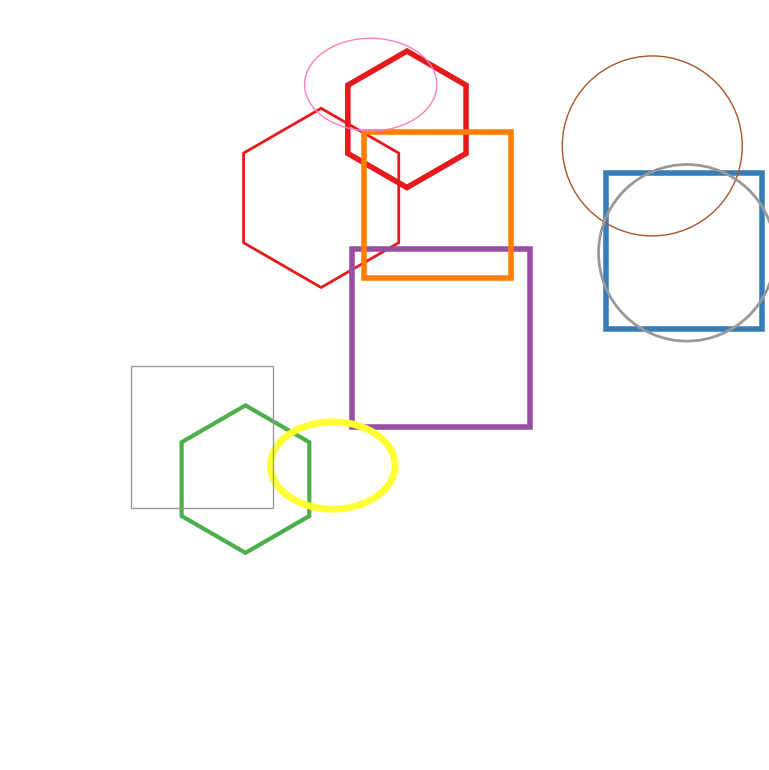[{"shape": "hexagon", "thickness": 1, "radius": 0.58, "center": [0.417, 0.743]}, {"shape": "hexagon", "thickness": 2, "radius": 0.44, "center": [0.529, 0.845]}, {"shape": "square", "thickness": 2, "radius": 0.5, "center": [0.888, 0.674]}, {"shape": "hexagon", "thickness": 1.5, "radius": 0.48, "center": [0.319, 0.378]}, {"shape": "square", "thickness": 2, "radius": 0.58, "center": [0.572, 0.561]}, {"shape": "square", "thickness": 2, "radius": 0.48, "center": [0.568, 0.734]}, {"shape": "oval", "thickness": 2.5, "radius": 0.4, "center": [0.432, 0.395]}, {"shape": "circle", "thickness": 0.5, "radius": 0.58, "center": [0.847, 0.81]}, {"shape": "oval", "thickness": 0.5, "radius": 0.43, "center": [0.481, 0.89]}, {"shape": "square", "thickness": 0.5, "radius": 0.46, "center": [0.262, 0.433]}, {"shape": "circle", "thickness": 1, "radius": 0.57, "center": [0.892, 0.672]}]